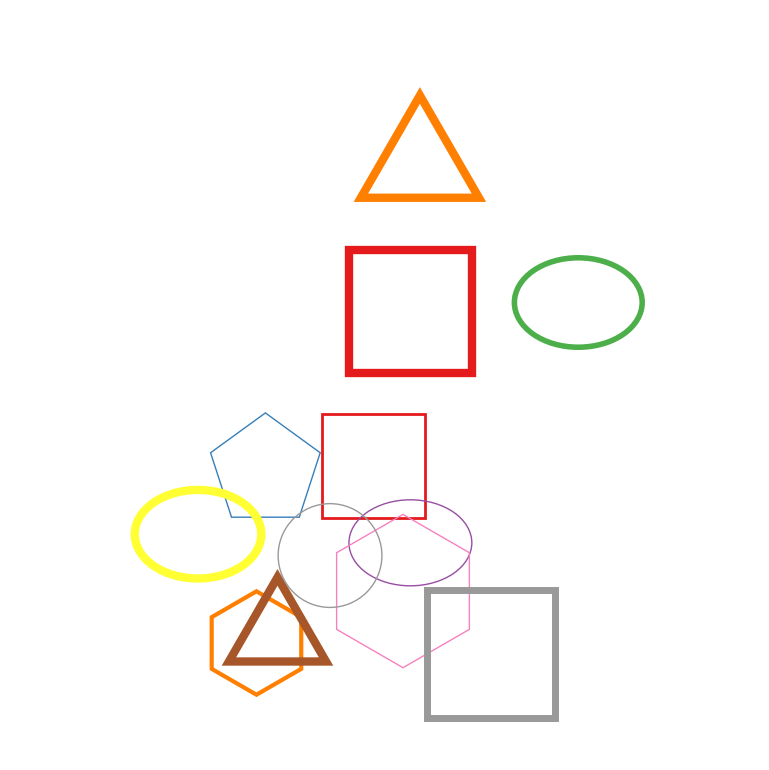[{"shape": "square", "thickness": 3, "radius": 0.4, "center": [0.533, 0.596]}, {"shape": "square", "thickness": 1, "radius": 0.34, "center": [0.485, 0.395]}, {"shape": "pentagon", "thickness": 0.5, "radius": 0.37, "center": [0.345, 0.389]}, {"shape": "oval", "thickness": 2, "radius": 0.41, "center": [0.751, 0.607]}, {"shape": "oval", "thickness": 0.5, "radius": 0.4, "center": [0.533, 0.295]}, {"shape": "triangle", "thickness": 3, "radius": 0.44, "center": [0.545, 0.787]}, {"shape": "hexagon", "thickness": 1.5, "radius": 0.34, "center": [0.333, 0.165]}, {"shape": "oval", "thickness": 3, "radius": 0.41, "center": [0.257, 0.306]}, {"shape": "triangle", "thickness": 3, "radius": 0.36, "center": [0.36, 0.177]}, {"shape": "hexagon", "thickness": 0.5, "radius": 0.5, "center": [0.523, 0.232]}, {"shape": "circle", "thickness": 0.5, "radius": 0.34, "center": [0.429, 0.279]}, {"shape": "square", "thickness": 2.5, "radius": 0.42, "center": [0.638, 0.151]}]